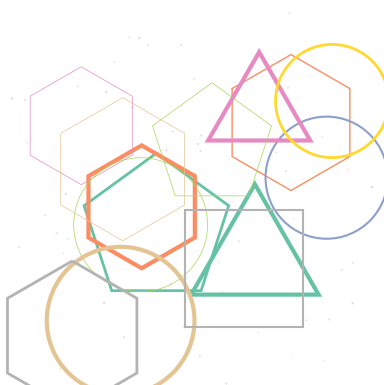[{"shape": "triangle", "thickness": 3, "radius": 0.96, "center": [0.662, 0.33]}, {"shape": "pentagon", "thickness": 2, "radius": 0.99, "center": [0.406, 0.405]}, {"shape": "hexagon", "thickness": 3, "radius": 0.8, "center": [0.368, 0.463]}, {"shape": "hexagon", "thickness": 1, "radius": 0.88, "center": [0.756, 0.682]}, {"shape": "circle", "thickness": 1.5, "radius": 0.79, "center": [0.848, 0.538]}, {"shape": "hexagon", "thickness": 0.5, "radius": 0.77, "center": [0.211, 0.674]}, {"shape": "triangle", "thickness": 3, "radius": 0.77, "center": [0.673, 0.712]}, {"shape": "circle", "thickness": 0.5, "radius": 0.87, "center": [0.365, 0.417]}, {"shape": "pentagon", "thickness": 0.5, "radius": 0.81, "center": [0.551, 0.623]}, {"shape": "circle", "thickness": 2, "radius": 0.74, "center": [0.863, 0.738]}, {"shape": "circle", "thickness": 3, "radius": 0.96, "center": [0.313, 0.167]}, {"shape": "hexagon", "thickness": 0.5, "radius": 0.93, "center": [0.319, 0.561]}, {"shape": "hexagon", "thickness": 2, "radius": 0.97, "center": [0.187, 0.128]}, {"shape": "square", "thickness": 1.5, "radius": 0.77, "center": [0.633, 0.303]}]